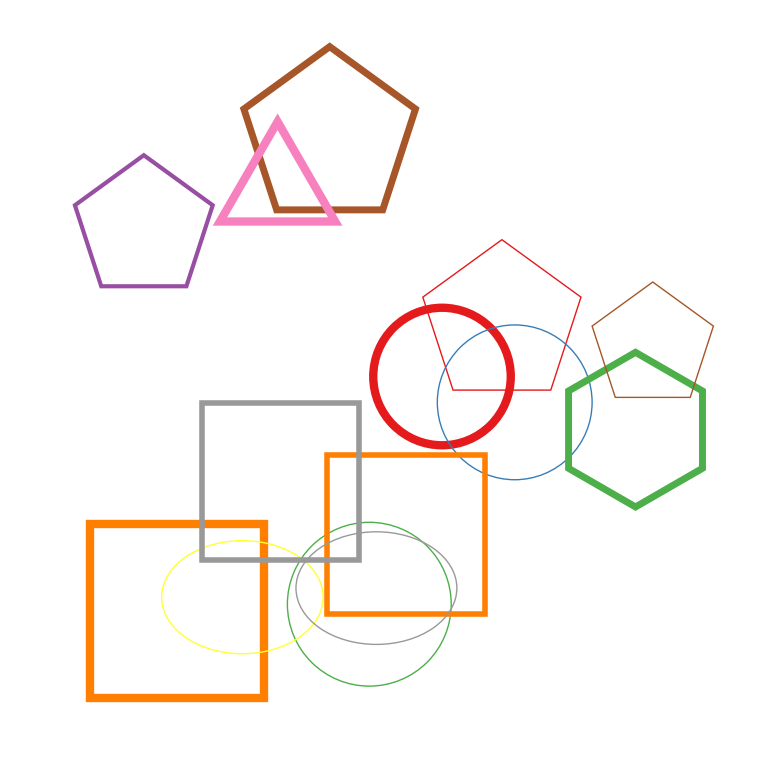[{"shape": "pentagon", "thickness": 0.5, "radius": 0.54, "center": [0.652, 0.581]}, {"shape": "circle", "thickness": 3, "radius": 0.45, "center": [0.574, 0.511]}, {"shape": "circle", "thickness": 0.5, "radius": 0.5, "center": [0.668, 0.477]}, {"shape": "circle", "thickness": 0.5, "radius": 0.53, "center": [0.48, 0.215]}, {"shape": "hexagon", "thickness": 2.5, "radius": 0.5, "center": [0.825, 0.442]}, {"shape": "pentagon", "thickness": 1.5, "radius": 0.47, "center": [0.187, 0.704]}, {"shape": "square", "thickness": 2, "radius": 0.51, "center": [0.527, 0.306]}, {"shape": "square", "thickness": 3, "radius": 0.56, "center": [0.23, 0.207]}, {"shape": "oval", "thickness": 0.5, "radius": 0.52, "center": [0.315, 0.224]}, {"shape": "pentagon", "thickness": 2.5, "radius": 0.59, "center": [0.428, 0.822]}, {"shape": "pentagon", "thickness": 0.5, "radius": 0.41, "center": [0.848, 0.551]}, {"shape": "triangle", "thickness": 3, "radius": 0.43, "center": [0.36, 0.756]}, {"shape": "oval", "thickness": 0.5, "radius": 0.52, "center": [0.489, 0.236]}, {"shape": "square", "thickness": 2, "radius": 0.51, "center": [0.364, 0.375]}]